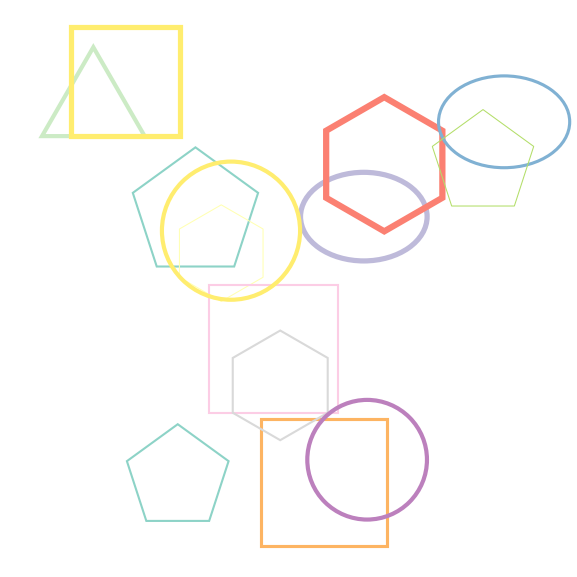[{"shape": "pentagon", "thickness": 1, "radius": 0.57, "center": [0.338, 0.63]}, {"shape": "pentagon", "thickness": 1, "radius": 0.46, "center": [0.308, 0.172]}, {"shape": "hexagon", "thickness": 0.5, "radius": 0.42, "center": [0.383, 0.561]}, {"shape": "oval", "thickness": 2.5, "radius": 0.55, "center": [0.63, 0.624]}, {"shape": "hexagon", "thickness": 3, "radius": 0.58, "center": [0.665, 0.715]}, {"shape": "oval", "thickness": 1.5, "radius": 0.57, "center": [0.873, 0.788]}, {"shape": "square", "thickness": 1.5, "radius": 0.55, "center": [0.56, 0.164]}, {"shape": "pentagon", "thickness": 0.5, "radius": 0.46, "center": [0.836, 0.717]}, {"shape": "square", "thickness": 1, "radius": 0.55, "center": [0.474, 0.394]}, {"shape": "hexagon", "thickness": 1, "radius": 0.47, "center": [0.485, 0.332]}, {"shape": "circle", "thickness": 2, "radius": 0.52, "center": [0.636, 0.203]}, {"shape": "triangle", "thickness": 2, "radius": 0.51, "center": [0.162, 0.815]}, {"shape": "square", "thickness": 2.5, "radius": 0.47, "center": [0.217, 0.857]}, {"shape": "circle", "thickness": 2, "radius": 0.6, "center": [0.4, 0.6]}]